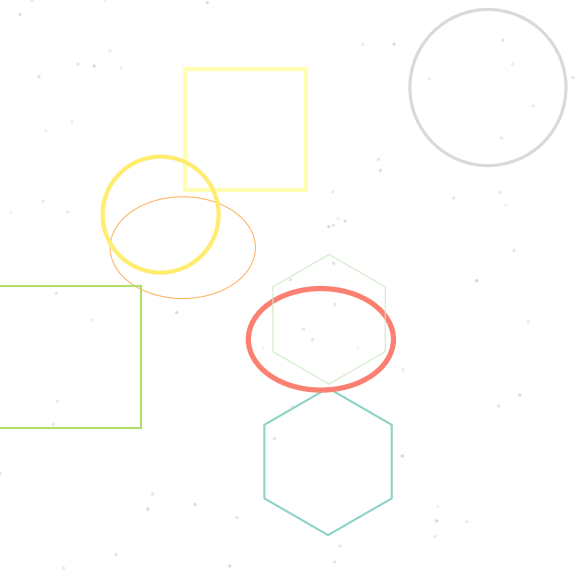[{"shape": "hexagon", "thickness": 1, "radius": 0.64, "center": [0.568, 0.2]}, {"shape": "square", "thickness": 2, "radius": 0.52, "center": [0.425, 0.774]}, {"shape": "oval", "thickness": 2.5, "radius": 0.63, "center": [0.556, 0.412]}, {"shape": "oval", "thickness": 0.5, "radius": 0.63, "center": [0.316, 0.57]}, {"shape": "square", "thickness": 1, "radius": 0.62, "center": [0.12, 0.381]}, {"shape": "circle", "thickness": 1.5, "radius": 0.68, "center": [0.845, 0.848]}, {"shape": "hexagon", "thickness": 0.5, "radius": 0.56, "center": [0.57, 0.446]}, {"shape": "circle", "thickness": 2, "radius": 0.5, "center": [0.278, 0.627]}]